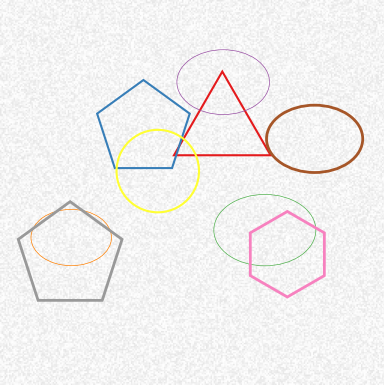[{"shape": "triangle", "thickness": 1.5, "radius": 0.72, "center": [0.577, 0.669]}, {"shape": "pentagon", "thickness": 1.5, "radius": 0.63, "center": [0.373, 0.666]}, {"shape": "oval", "thickness": 0.5, "radius": 0.66, "center": [0.688, 0.402]}, {"shape": "oval", "thickness": 0.5, "radius": 0.6, "center": [0.58, 0.787]}, {"shape": "oval", "thickness": 0.5, "radius": 0.52, "center": [0.185, 0.383]}, {"shape": "circle", "thickness": 1.5, "radius": 0.54, "center": [0.41, 0.556]}, {"shape": "oval", "thickness": 2, "radius": 0.62, "center": [0.817, 0.639]}, {"shape": "hexagon", "thickness": 2, "radius": 0.56, "center": [0.746, 0.34]}, {"shape": "pentagon", "thickness": 2, "radius": 0.71, "center": [0.182, 0.335]}]